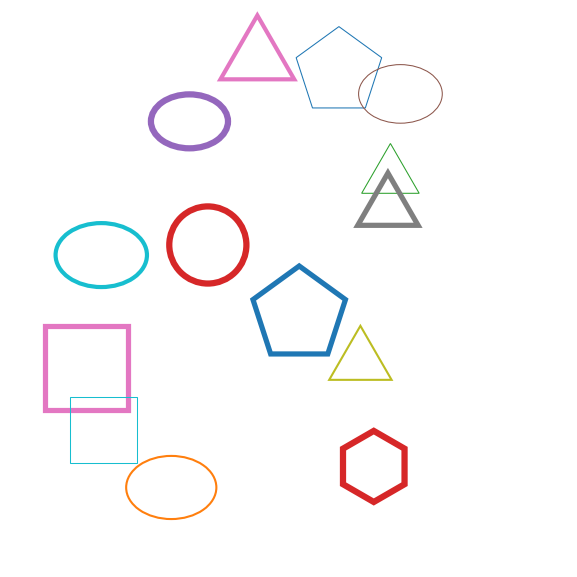[{"shape": "pentagon", "thickness": 0.5, "radius": 0.39, "center": [0.587, 0.875]}, {"shape": "pentagon", "thickness": 2.5, "radius": 0.42, "center": [0.518, 0.454]}, {"shape": "oval", "thickness": 1, "radius": 0.39, "center": [0.297, 0.155]}, {"shape": "triangle", "thickness": 0.5, "radius": 0.29, "center": [0.676, 0.693]}, {"shape": "circle", "thickness": 3, "radius": 0.33, "center": [0.36, 0.575]}, {"shape": "hexagon", "thickness": 3, "radius": 0.31, "center": [0.647, 0.191]}, {"shape": "oval", "thickness": 3, "radius": 0.33, "center": [0.328, 0.789]}, {"shape": "oval", "thickness": 0.5, "radius": 0.36, "center": [0.693, 0.837]}, {"shape": "square", "thickness": 2.5, "radius": 0.36, "center": [0.15, 0.362]}, {"shape": "triangle", "thickness": 2, "radius": 0.37, "center": [0.446, 0.899]}, {"shape": "triangle", "thickness": 2.5, "radius": 0.3, "center": [0.672, 0.639]}, {"shape": "triangle", "thickness": 1, "radius": 0.31, "center": [0.624, 0.373]}, {"shape": "oval", "thickness": 2, "radius": 0.4, "center": [0.175, 0.557]}, {"shape": "square", "thickness": 0.5, "radius": 0.29, "center": [0.179, 0.254]}]